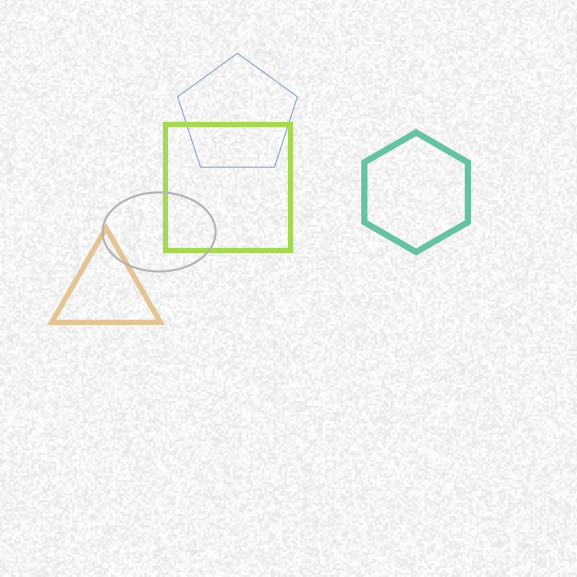[{"shape": "hexagon", "thickness": 3, "radius": 0.52, "center": [0.721, 0.666]}, {"shape": "pentagon", "thickness": 0.5, "radius": 0.55, "center": [0.411, 0.798]}, {"shape": "square", "thickness": 2.5, "radius": 0.54, "center": [0.393, 0.676]}, {"shape": "triangle", "thickness": 2.5, "radius": 0.54, "center": [0.184, 0.495]}, {"shape": "oval", "thickness": 1, "radius": 0.49, "center": [0.276, 0.598]}]